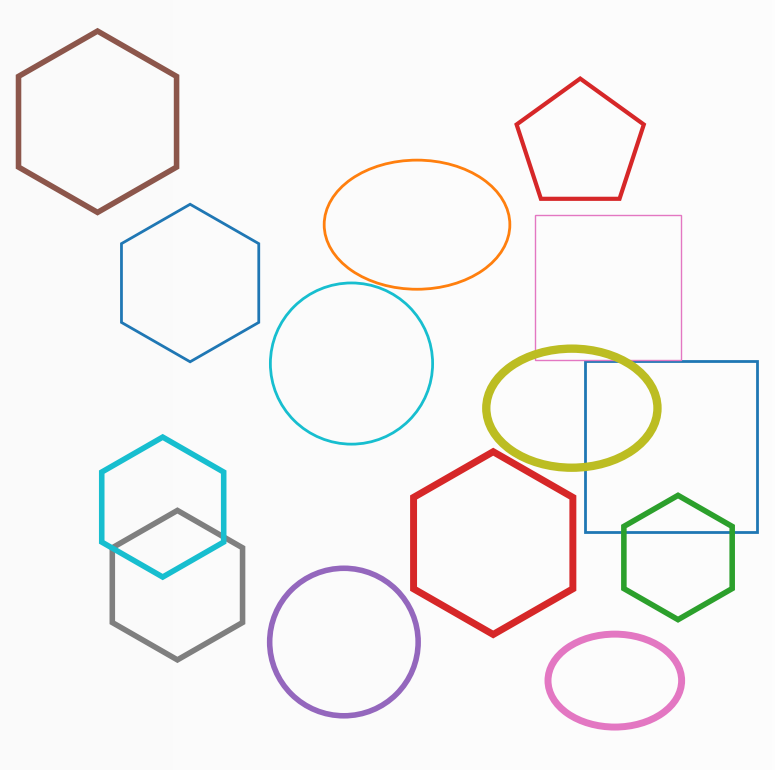[{"shape": "hexagon", "thickness": 1, "radius": 0.51, "center": [0.245, 0.632]}, {"shape": "square", "thickness": 1, "radius": 0.55, "center": [0.866, 0.42]}, {"shape": "oval", "thickness": 1, "radius": 0.6, "center": [0.538, 0.708]}, {"shape": "hexagon", "thickness": 2, "radius": 0.4, "center": [0.875, 0.276]}, {"shape": "hexagon", "thickness": 2.5, "radius": 0.59, "center": [0.636, 0.295]}, {"shape": "pentagon", "thickness": 1.5, "radius": 0.43, "center": [0.749, 0.812]}, {"shape": "circle", "thickness": 2, "radius": 0.48, "center": [0.444, 0.166]}, {"shape": "hexagon", "thickness": 2, "radius": 0.59, "center": [0.126, 0.842]}, {"shape": "oval", "thickness": 2.5, "radius": 0.43, "center": [0.793, 0.116]}, {"shape": "square", "thickness": 0.5, "radius": 0.47, "center": [0.785, 0.626]}, {"shape": "hexagon", "thickness": 2, "radius": 0.49, "center": [0.229, 0.24]}, {"shape": "oval", "thickness": 3, "radius": 0.55, "center": [0.738, 0.47]}, {"shape": "hexagon", "thickness": 2, "radius": 0.45, "center": [0.21, 0.341]}, {"shape": "circle", "thickness": 1, "radius": 0.52, "center": [0.454, 0.528]}]